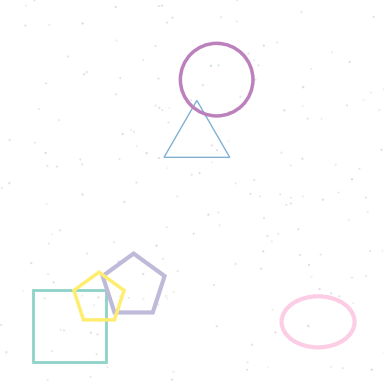[{"shape": "square", "thickness": 2, "radius": 0.47, "center": [0.181, 0.153]}, {"shape": "pentagon", "thickness": 3, "radius": 0.42, "center": [0.347, 0.257]}, {"shape": "triangle", "thickness": 1, "radius": 0.49, "center": [0.511, 0.641]}, {"shape": "oval", "thickness": 3, "radius": 0.47, "center": [0.826, 0.164]}, {"shape": "circle", "thickness": 2.5, "radius": 0.47, "center": [0.563, 0.793]}, {"shape": "pentagon", "thickness": 2.5, "radius": 0.34, "center": [0.257, 0.225]}]